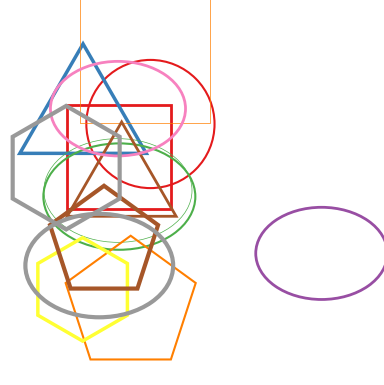[{"shape": "circle", "thickness": 1.5, "radius": 0.83, "center": [0.391, 0.678]}, {"shape": "square", "thickness": 2, "radius": 0.68, "center": [0.309, 0.592]}, {"shape": "triangle", "thickness": 2.5, "radius": 0.95, "center": [0.216, 0.696]}, {"shape": "oval", "thickness": 0.5, "radius": 0.96, "center": [0.306, 0.505]}, {"shape": "oval", "thickness": 1.5, "radius": 0.99, "center": [0.31, 0.489]}, {"shape": "oval", "thickness": 2, "radius": 0.86, "center": [0.835, 0.342]}, {"shape": "square", "thickness": 0.5, "radius": 0.84, "center": [0.377, 0.849]}, {"shape": "pentagon", "thickness": 1.5, "radius": 0.89, "center": [0.339, 0.21]}, {"shape": "hexagon", "thickness": 2.5, "radius": 0.67, "center": [0.215, 0.248]}, {"shape": "triangle", "thickness": 2, "radius": 0.82, "center": [0.316, 0.52]}, {"shape": "pentagon", "thickness": 3, "radius": 0.74, "center": [0.27, 0.37]}, {"shape": "oval", "thickness": 2, "radius": 0.88, "center": [0.306, 0.718]}, {"shape": "hexagon", "thickness": 3, "radius": 0.8, "center": [0.172, 0.564]}, {"shape": "oval", "thickness": 3, "radius": 0.96, "center": [0.258, 0.31]}]